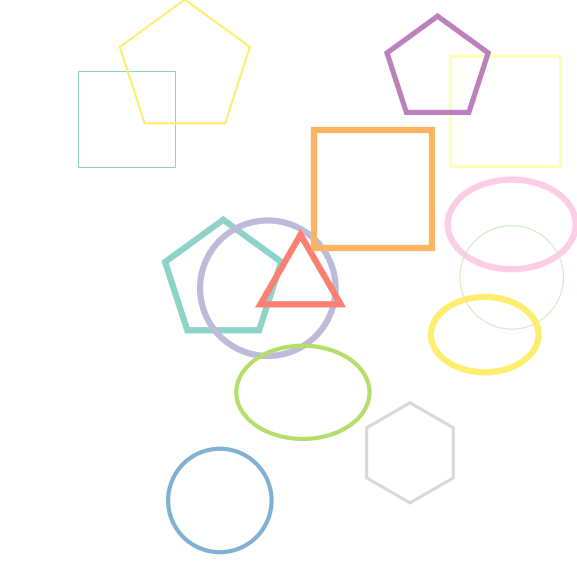[{"shape": "square", "thickness": 0.5, "radius": 0.42, "center": [0.219, 0.793]}, {"shape": "pentagon", "thickness": 3, "radius": 0.53, "center": [0.386, 0.513]}, {"shape": "square", "thickness": 1.5, "radius": 0.48, "center": [0.875, 0.807]}, {"shape": "circle", "thickness": 3, "radius": 0.59, "center": [0.464, 0.5]}, {"shape": "triangle", "thickness": 3, "radius": 0.4, "center": [0.52, 0.512]}, {"shape": "circle", "thickness": 2, "radius": 0.45, "center": [0.381, 0.133]}, {"shape": "square", "thickness": 3, "radius": 0.51, "center": [0.646, 0.671]}, {"shape": "oval", "thickness": 2, "radius": 0.58, "center": [0.524, 0.32]}, {"shape": "oval", "thickness": 3, "radius": 0.55, "center": [0.886, 0.611]}, {"shape": "hexagon", "thickness": 1.5, "radius": 0.43, "center": [0.71, 0.215]}, {"shape": "pentagon", "thickness": 2.5, "radius": 0.46, "center": [0.758, 0.879]}, {"shape": "circle", "thickness": 0.5, "radius": 0.45, "center": [0.886, 0.519]}, {"shape": "pentagon", "thickness": 1, "radius": 0.59, "center": [0.32, 0.881]}, {"shape": "oval", "thickness": 3, "radius": 0.47, "center": [0.839, 0.42]}]